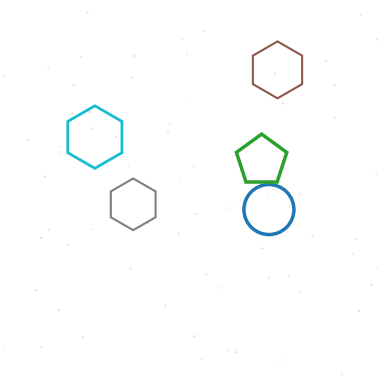[{"shape": "circle", "thickness": 2.5, "radius": 0.32, "center": [0.698, 0.456]}, {"shape": "pentagon", "thickness": 2.5, "radius": 0.34, "center": [0.679, 0.583]}, {"shape": "hexagon", "thickness": 1.5, "radius": 0.37, "center": [0.721, 0.819]}, {"shape": "hexagon", "thickness": 1.5, "radius": 0.34, "center": [0.346, 0.469]}, {"shape": "hexagon", "thickness": 2, "radius": 0.41, "center": [0.246, 0.644]}]